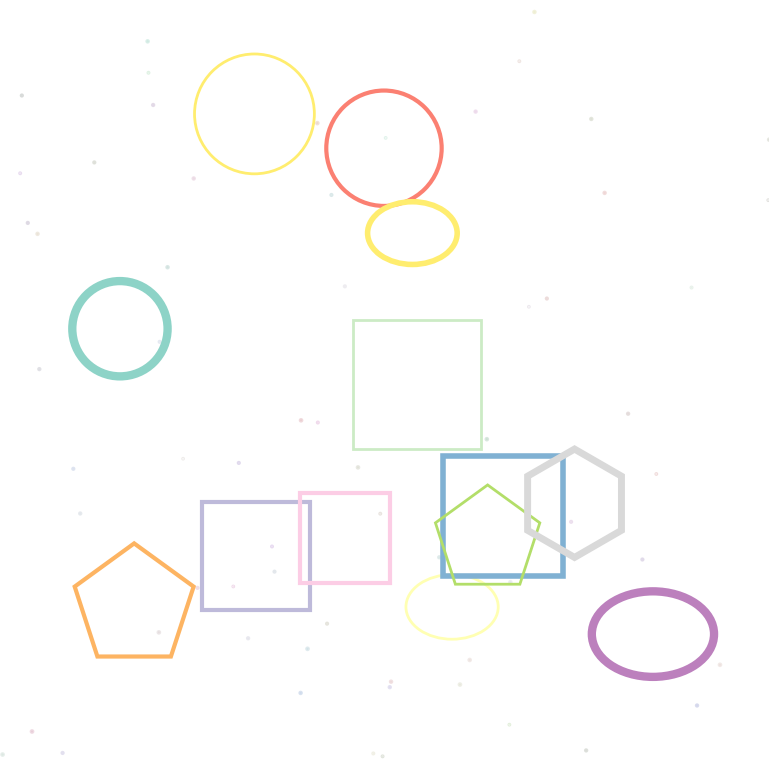[{"shape": "circle", "thickness": 3, "radius": 0.31, "center": [0.156, 0.573]}, {"shape": "oval", "thickness": 1, "radius": 0.3, "center": [0.587, 0.212]}, {"shape": "square", "thickness": 1.5, "radius": 0.35, "center": [0.332, 0.277]}, {"shape": "circle", "thickness": 1.5, "radius": 0.37, "center": [0.499, 0.807]}, {"shape": "square", "thickness": 2, "radius": 0.39, "center": [0.654, 0.33]}, {"shape": "pentagon", "thickness": 1.5, "radius": 0.41, "center": [0.174, 0.213]}, {"shape": "pentagon", "thickness": 1, "radius": 0.36, "center": [0.633, 0.299]}, {"shape": "square", "thickness": 1.5, "radius": 0.29, "center": [0.448, 0.302]}, {"shape": "hexagon", "thickness": 2.5, "radius": 0.35, "center": [0.746, 0.346]}, {"shape": "oval", "thickness": 3, "radius": 0.4, "center": [0.848, 0.176]}, {"shape": "square", "thickness": 1, "radius": 0.42, "center": [0.542, 0.501]}, {"shape": "oval", "thickness": 2, "radius": 0.29, "center": [0.536, 0.697]}, {"shape": "circle", "thickness": 1, "radius": 0.39, "center": [0.33, 0.852]}]